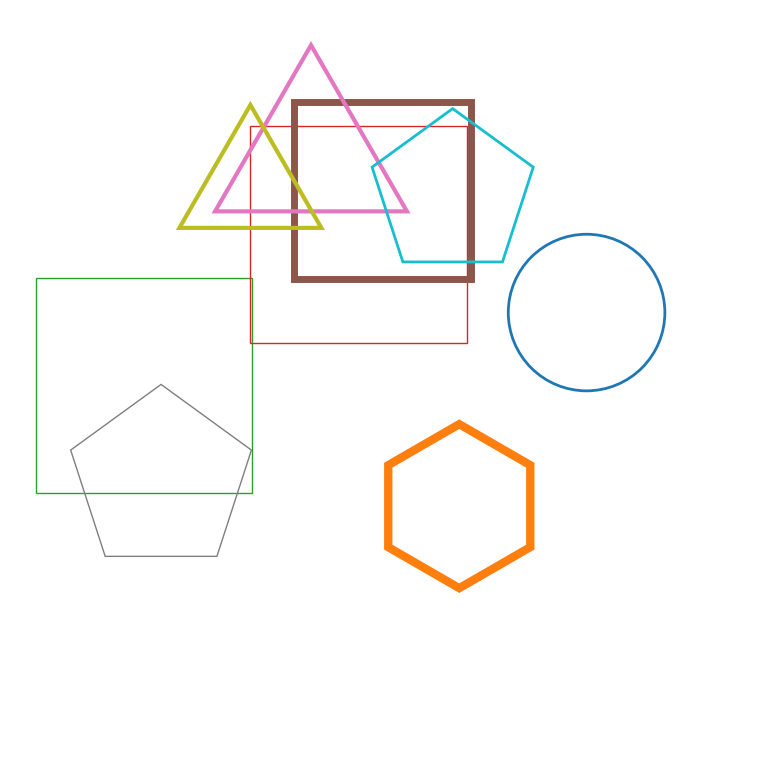[{"shape": "circle", "thickness": 1, "radius": 0.51, "center": [0.762, 0.594]}, {"shape": "hexagon", "thickness": 3, "radius": 0.53, "center": [0.596, 0.343]}, {"shape": "square", "thickness": 0.5, "radius": 0.7, "center": [0.187, 0.499]}, {"shape": "square", "thickness": 0.5, "radius": 0.7, "center": [0.466, 0.695]}, {"shape": "square", "thickness": 2.5, "radius": 0.58, "center": [0.497, 0.753]}, {"shape": "triangle", "thickness": 1.5, "radius": 0.72, "center": [0.404, 0.797]}, {"shape": "pentagon", "thickness": 0.5, "radius": 0.62, "center": [0.209, 0.377]}, {"shape": "triangle", "thickness": 1.5, "radius": 0.53, "center": [0.325, 0.757]}, {"shape": "pentagon", "thickness": 1, "radius": 0.55, "center": [0.588, 0.749]}]